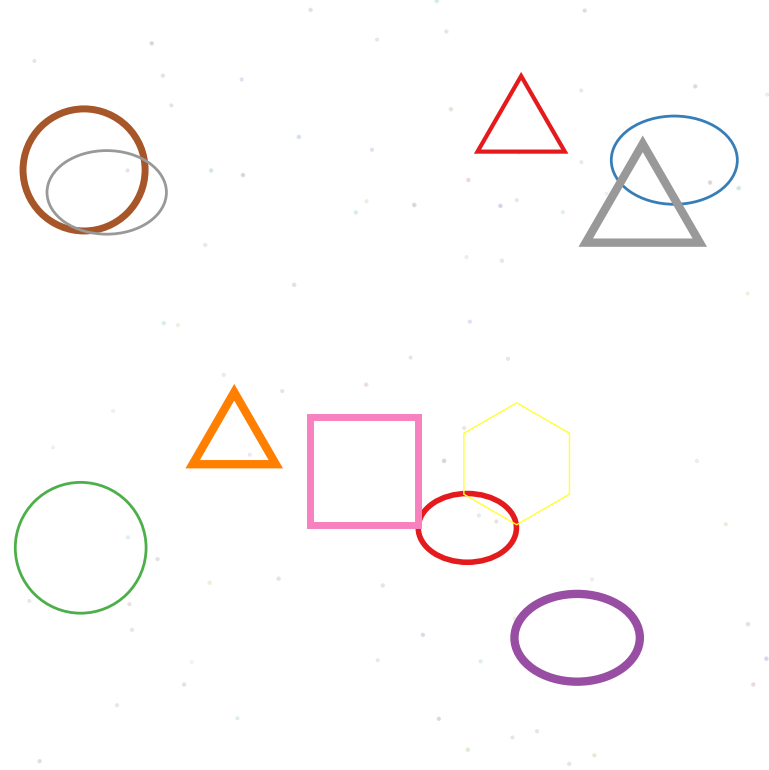[{"shape": "oval", "thickness": 2, "radius": 0.32, "center": [0.607, 0.314]}, {"shape": "triangle", "thickness": 1.5, "radius": 0.33, "center": [0.677, 0.836]}, {"shape": "oval", "thickness": 1, "radius": 0.41, "center": [0.876, 0.792]}, {"shape": "circle", "thickness": 1, "radius": 0.42, "center": [0.105, 0.289]}, {"shape": "oval", "thickness": 3, "radius": 0.41, "center": [0.75, 0.172]}, {"shape": "triangle", "thickness": 3, "radius": 0.31, "center": [0.304, 0.428]}, {"shape": "hexagon", "thickness": 0.5, "radius": 0.4, "center": [0.671, 0.398]}, {"shape": "circle", "thickness": 2.5, "radius": 0.4, "center": [0.109, 0.779]}, {"shape": "square", "thickness": 2.5, "radius": 0.35, "center": [0.473, 0.388]}, {"shape": "triangle", "thickness": 3, "radius": 0.43, "center": [0.835, 0.728]}, {"shape": "oval", "thickness": 1, "radius": 0.39, "center": [0.139, 0.75]}]